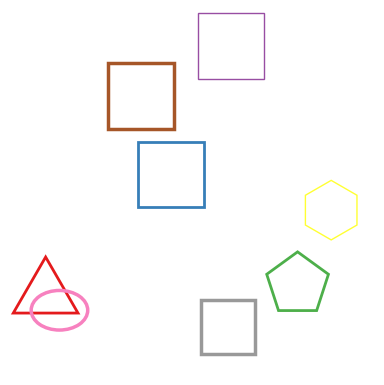[{"shape": "triangle", "thickness": 2, "radius": 0.49, "center": [0.119, 0.235]}, {"shape": "square", "thickness": 2, "radius": 0.42, "center": [0.444, 0.546]}, {"shape": "pentagon", "thickness": 2, "radius": 0.42, "center": [0.773, 0.262]}, {"shape": "square", "thickness": 1, "radius": 0.43, "center": [0.601, 0.88]}, {"shape": "hexagon", "thickness": 1, "radius": 0.39, "center": [0.86, 0.454]}, {"shape": "square", "thickness": 2.5, "radius": 0.43, "center": [0.366, 0.75]}, {"shape": "oval", "thickness": 2.5, "radius": 0.37, "center": [0.154, 0.194]}, {"shape": "square", "thickness": 2.5, "radius": 0.35, "center": [0.592, 0.151]}]